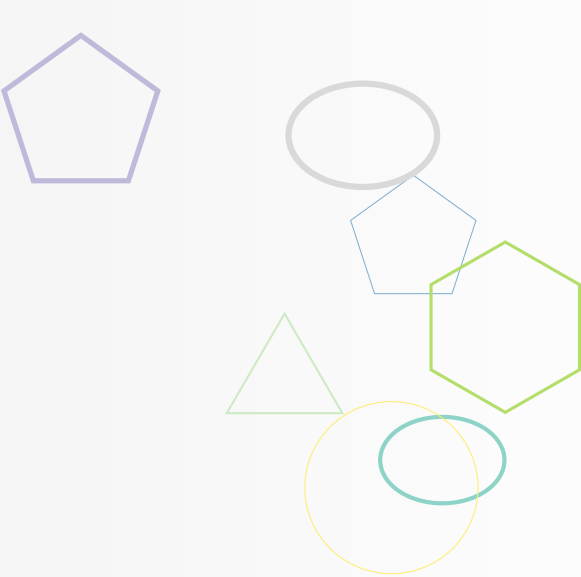[{"shape": "oval", "thickness": 2, "radius": 0.53, "center": [0.761, 0.202]}, {"shape": "pentagon", "thickness": 2.5, "radius": 0.7, "center": [0.139, 0.799]}, {"shape": "pentagon", "thickness": 0.5, "radius": 0.57, "center": [0.711, 0.582]}, {"shape": "hexagon", "thickness": 1.5, "radius": 0.74, "center": [0.869, 0.433]}, {"shape": "oval", "thickness": 3, "radius": 0.64, "center": [0.624, 0.765]}, {"shape": "triangle", "thickness": 1, "radius": 0.57, "center": [0.49, 0.341]}, {"shape": "circle", "thickness": 0.5, "radius": 0.75, "center": [0.673, 0.155]}]